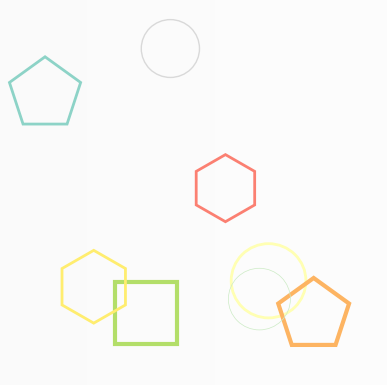[{"shape": "pentagon", "thickness": 2, "radius": 0.48, "center": [0.116, 0.756]}, {"shape": "circle", "thickness": 2, "radius": 0.48, "center": [0.693, 0.271]}, {"shape": "hexagon", "thickness": 2, "radius": 0.44, "center": [0.582, 0.511]}, {"shape": "pentagon", "thickness": 3, "radius": 0.48, "center": [0.809, 0.182]}, {"shape": "square", "thickness": 3, "radius": 0.4, "center": [0.376, 0.187]}, {"shape": "circle", "thickness": 1, "radius": 0.38, "center": [0.44, 0.874]}, {"shape": "circle", "thickness": 0.5, "radius": 0.4, "center": [0.669, 0.223]}, {"shape": "hexagon", "thickness": 2, "radius": 0.47, "center": [0.242, 0.255]}]